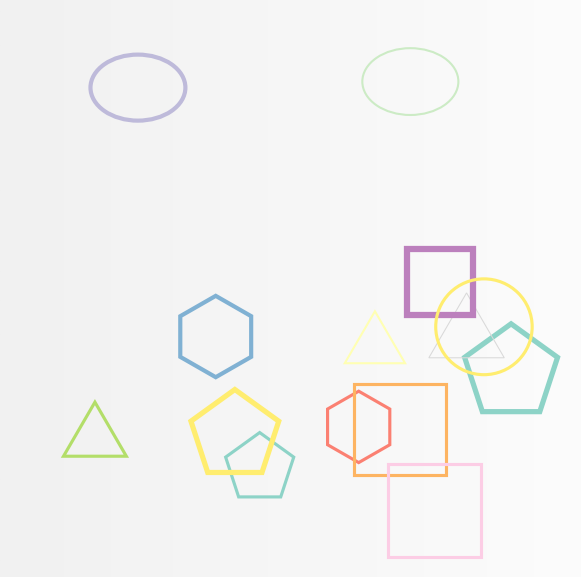[{"shape": "pentagon", "thickness": 2.5, "radius": 0.42, "center": [0.879, 0.354]}, {"shape": "pentagon", "thickness": 1.5, "radius": 0.31, "center": [0.447, 0.189]}, {"shape": "triangle", "thickness": 1, "radius": 0.3, "center": [0.645, 0.4]}, {"shape": "oval", "thickness": 2, "radius": 0.41, "center": [0.237, 0.847]}, {"shape": "hexagon", "thickness": 1.5, "radius": 0.31, "center": [0.617, 0.26]}, {"shape": "hexagon", "thickness": 2, "radius": 0.35, "center": [0.371, 0.416]}, {"shape": "square", "thickness": 1.5, "radius": 0.4, "center": [0.688, 0.256]}, {"shape": "triangle", "thickness": 1.5, "radius": 0.31, "center": [0.163, 0.24]}, {"shape": "square", "thickness": 1.5, "radius": 0.4, "center": [0.748, 0.115]}, {"shape": "triangle", "thickness": 0.5, "radius": 0.37, "center": [0.803, 0.417]}, {"shape": "square", "thickness": 3, "radius": 0.29, "center": [0.757, 0.511]}, {"shape": "oval", "thickness": 1, "radius": 0.41, "center": [0.706, 0.858]}, {"shape": "circle", "thickness": 1.5, "radius": 0.41, "center": [0.833, 0.433]}, {"shape": "pentagon", "thickness": 2.5, "radius": 0.4, "center": [0.404, 0.245]}]